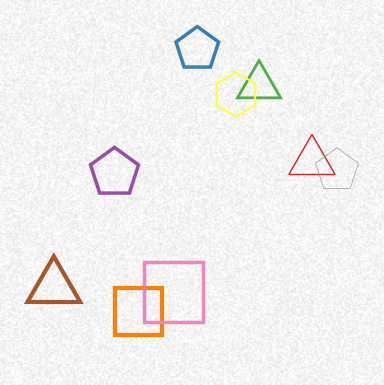[{"shape": "triangle", "thickness": 1, "radius": 0.35, "center": [0.81, 0.581]}, {"shape": "pentagon", "thickness": 2.5, "radius": 0.29, "center": [0.512, 0.873]}, {"shape": "triangle", "thickness": 2, "radius": 0.32, "center": [0.673, 0.778]}, {"shape": "pentagon", "thickness": 2.5, "radius": 0.33, "center": [0.297, 0.552]}, {"shape": "square", "thickness": 3, "radius": 0.3, "center": [0.36, 0.19]}, {"shape": "hexagon", "thickness": 1.5, "radius": 0.29, "center": [0.613, 0.755]}, {"shape": "triangle", "thickness": 3, "radius": 0.4, "center": [0.14, 0.255]}, {"shape": "square", "thickness": 2.5, "radius": 0.39, "center": [0.45, 0.241]}, {"shape": "pentagon", "thickness": 0.5, "radius": 0.29, "center": [0.875, 0.558]}]